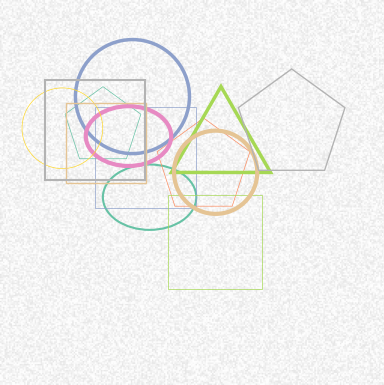[{"shape": "oval", "thickness": 1.5, "radius": 0.61, "center": [0.389, 0.488]}, {"shape": "pentagon", "thickness": 0.5, "radius": 0.52, "center": [0.267, 0.671]}, {"shape": "pentagon", "thickness": 0.5, "radius": 0.63, "center": [0.529, 0.567]}, {"shape": "circle", "thickness": 2.5, "radius": 0.74, "center": [0.344, 0.749]}, {"shape": "square", "thickness": 0.5, "radius": 0.66, "center": [0.378, 0.59]}, {"shape": "oval", "thickness": 3, "radius": 0.55, "center": [0.334, 0.647]}, {"shape": "triangle", "thickness": 2.5, "radius": 0.74, "center": [0.574, 0.626]}, {"shape": "square", "thickness": 0.5, "radius": 0.61, "center": [0.558, 0.371]}, {"shape": "circle", "thickness": 0.5, "radius": 0.52, "center": [0.162, 0.667]}, {"shape": "circle", "thickness": 3, "radius": 0.54, "center": [0.56, 0.553]}, {"shape": "square", "thickness": 1, "radius": 0.52, "center": [0.276, 0.629]}, {"shape": "square", "thickness": 1.5, "radius": 0.65, "center": [0.246, 0.663]}, {"shape": "pentagon", "thickness": 1, "radius": 0.73, "center": [0.758, 0.675]}]